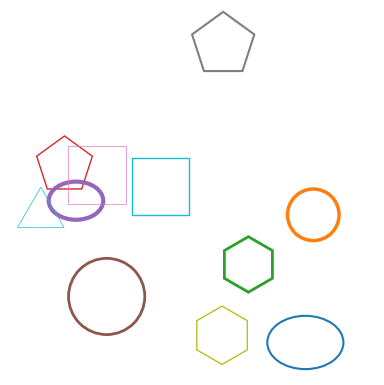[{"shape": "oval", "thickness": 1.5, "radius": 0.49, "center": [0.793, 0.11]}, {"shape": "circle", "thickness": 2.5, "radius": 0.33, "center": [0.814, 0.442]}, {"shape": "hexagon", "thickness": 2, "radius": 0.36, "center": [0.645, 0.313]}, {"shape": "pentagon", "thickness": 1, "radius": 0.38, "center": [0.168, 0.571]}, {"shape": "oval", "thickness": 3, "radius": 0.35, "center": [0.197, 0.479]}, {"shape": "circle", "thickness": 2, "radius": 0.49, "center": [0.277, 0.23]}, {"shape": "square", "thickness": 0.5, "radius": 0.37, "center": [0.252, 0.546]}, {"shape": "pentagon", "thickness": 1.5, "radius": 0.43, "center": [0.58, 0.884]}, {"shape": "hexagon", "thickness": 1, "radius": 0.38, "center": [0.577, 0.129]}, {"shape": "square", "thickness": 1, "radius": 0.37, "center": [0.417, 0.515]}, {"shape": "triangle", "thickness": 0.5, "radius": 0.35, "center": [0.106, 0.444]}]